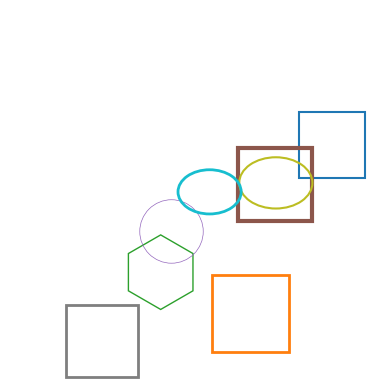[{"shape": "square", "thickness": 1.5, "radius": 0.43, "center": [0.863, 0.625]}, {"shape": "square", "thickness": 2, "radius": 0.5, "center": [0.652, 0.186]}, {"shape": "hexagon", "thickness": 1, "radius": 0.48, "center": [0.417, 0.293]}, {"shape": "circle", "thickness": 0.5, "radius": 0.41, "center": [0.445, 0.399]}, {"shape": "square", "thickness": 3, "radius": 0.48, "center": [0.714, 0.521]}, {"shape": "square", "thickness": 2, "radius": 0.47, "center": [0.266, 0.114]}, {"shape": "oval", "thickness": 1.5, "radius": 0.48, "center": [0.716, 0.525]}, {"shape": "oval", "thickness": 2, "radius": 0.41, "center": [0.544, 0.502]}]